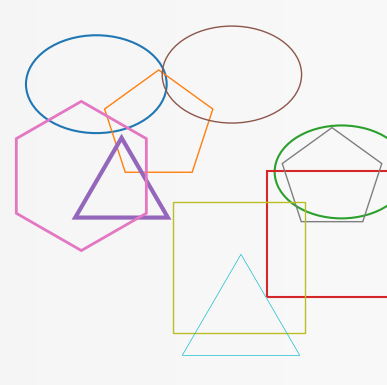[{"shape": "oval", "thickness": 1.5, "radius": 0.91, "center": [0.249, 0.781]}, {"shape": "pentagon", "thickness": 1, "radius": 0.73, "center": [0.41, 0.671]}, {"shape": "oval", "thickness": 1.5, "radius": 0.86, "center": [0.881, 0.553]}, {"shape": "square", "thickness": 1.5, "radius": 0.82, "center": [0.852, 0.393]}, {"shape": "triangle", "thickness": 3, "radius": 0.69, "center": [0.314, 0.504]}, {"shape": "oval", "thickness": 1, "radius": 0.9, "center": [0.598, 0.806]}, {"shape": "hexagon", "thickness": 2, "radius": 0.97, "center": [0.21, 0.543]}, {"shape": "pentagon", "thickness": 1, "radius": 0.68, "center": [0.857, 0.533]}, {"shape": "square", "thickness": 1, "radius": 0.85, "center": [0.616, 0.305]}, {"shape": "triangle", "thickness": 0.5, "radius": 0.88, "center": [0.622, 0.165]}]